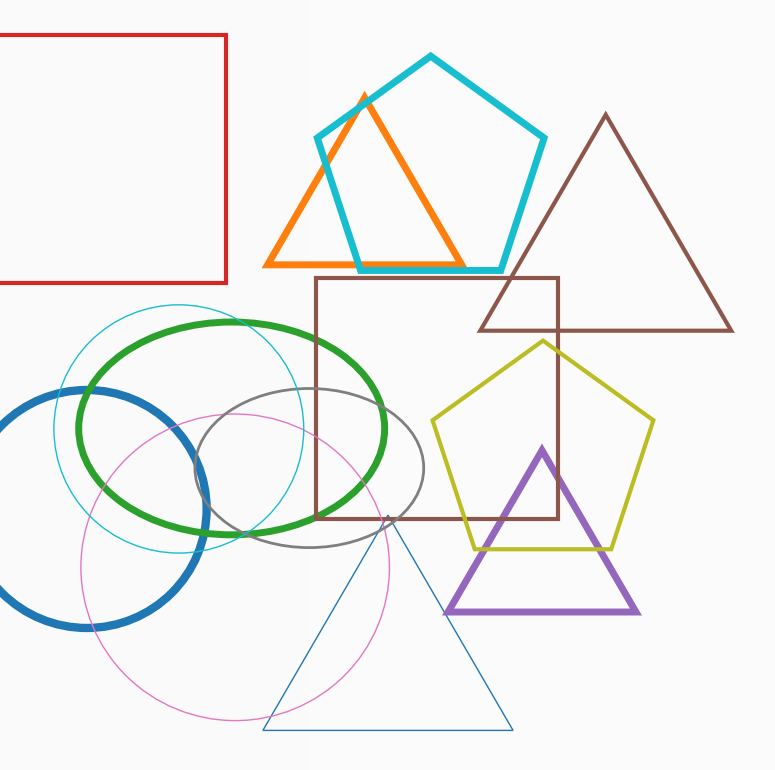[{"shape": "circle", "thickness": 3, "radius": 0.77, "center": [0.112, 0.339]}, {"shape": "triangle", "thickness": 0.5, "radius": 0.93, "center": [0.501, 0.145]}, {"shape": "triangle", "thickness": 2.5, "radius": 0.72, "center": [0.471, 0.728]}, {"shape": "oval", "thickness": 2.5, "radius": 0.99, "center": [0.299, 0.444]}, {"shape": "square", "thickness": 1.5, "radius": 0.81, "center": [0.13, 0.794]}, {"shape": "triangle", "thickness": 2.5, "radius": 0.7, "center": [0.699, 0.275]}, {"shape": "square", "thickness": 1.5, "radius": 0.78, "center": [0.564, 0.482]}, {"shape": "triangle", "thickness": 1.5, "radius": 0.93, "center": [0.782, 0.664]}, {"shape": "circle", "thickness": 0.5, "radius": 1.0, "center": [0.303, 0.263]}, {"shape": "oval", "thickness": 1, "radius": 0.74, "center": [0.399, 0.392]}, {"shape": "pentagon", "thickness": 1.5, "radius": 0.75, "center": [0.701, 0.408]}, {"shape": "pentagon", "thickness": 2.5, "radius": 0.77, "center": [0.556, 0.773]}, {"shape": "circle", "thickness": 0.5, "radius": 0.81, "center": [0.231, 0.443]}]